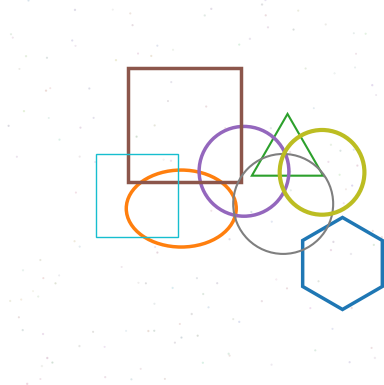[{"shape": "hexagon", "thickness": 2.5, "radius": 0.6, "center": [0.89, 0.316]}, {"shape": "oval", "thickness": 2.5, "radius": 0.71, "center": [0.471, 0.458]}, {"shape": "triangle", "thickness": 1.5, "radius": 0.53, "center": [0.747, 0.597]}, {"shape": "circle", "thickness": 2.5, "radius": 0.58, "center": [0.634, 0.555]}, {"shape": "square", "thickness": 2.5, "radius": 0.74, "center": [0.479, 0.675]}, {"shape": "circle", "thickness": 1.5, "radius": 0.65, "center": [0.736, 0.47]}, {"shape": "circle", "thickness": 3, "radius": 0.55, "center": [0.837, 0.552]}, {"shape": "square", "thickness": 1, "radius": 0.54, "center": [0.356, 0.493]}]